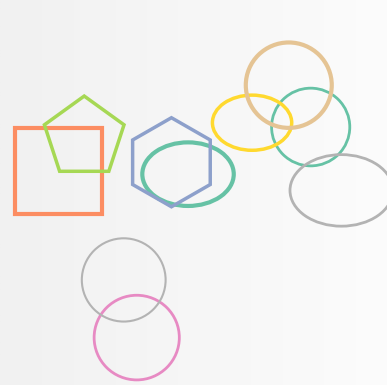[{"shape": "oval", "thickness": 3, "radius": 0.59, "center": [0.485, 0.548]}, {"shape": "circle", "thickness": 2, "radius": 0.5, "center": [0.802, 0.67]}, {"shape": "square", "thickness": 3, "radius": 0.56, "center": [0.151, 0.556]}, {"shape": "hexagon", "thickness": 2.5, "radius": 0.58, "center": [0.442, 0.579]}, {"shape": "circle", "thickness": 2, "radius": 0.55, "center": [0.353, 0.123]}, {"shape": "pentagon", "thickness": 2.5, "radius": 0.54, "center": [0.217, 0.642]}, {"shape": "oval", "thickness": 2.5, "radius": 0.51, "center": [0.65, 0.681]}, {"shape": "circle", "thickness": 3, "radius": 0.55, "center": [0.745, 0.779]}, {"shape": "oval", "thickness": 2, "radius": 0.66, "center": [0.881, 0.505]}, {"shape": "circle", "thickness": 1.5, "radius": 0.54, "center": [0.319, 0.273]}]